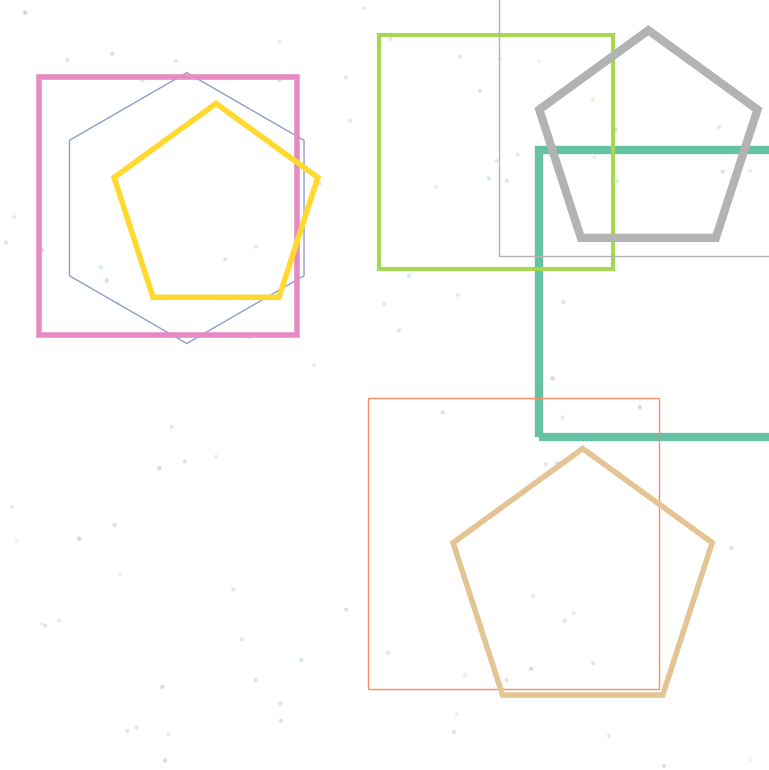[{"shape": "square", "thickness": 3, "radius": 0.93, "center": [0.886, 0.619]}, {"shape": "square", "thickness": 0.5, "radius": 0.94, "center": [0.667, 0.294]}, {"shape": "hexagon", "thickness": 0.5, "radius": 0.88, "center": [0.243, 0.73]}, {"shape": "square", "thickness": 2, "radius": 0.84, "center": [0.218, 0.732]}, {"shape": "square", "thickness": 1.5, "radius": 0.76, "center": [0.644, 0.803]}, {"shape": "pentagon", "thickness": 2, "radius": 0.7, "center": [0.281, 0.726]}, {"shape": "pentagon", "thickness": 2, "radius": 0.88, "center": [0.757, 0.24]}, {"shape": "pentagon", "thickness": 3, "radius": 0.74, "center": [0.842, 0.812]}, {"shape": "square", "thickness": 0.5, "radius": 0.99, "center": [0.846, 0.865]}]